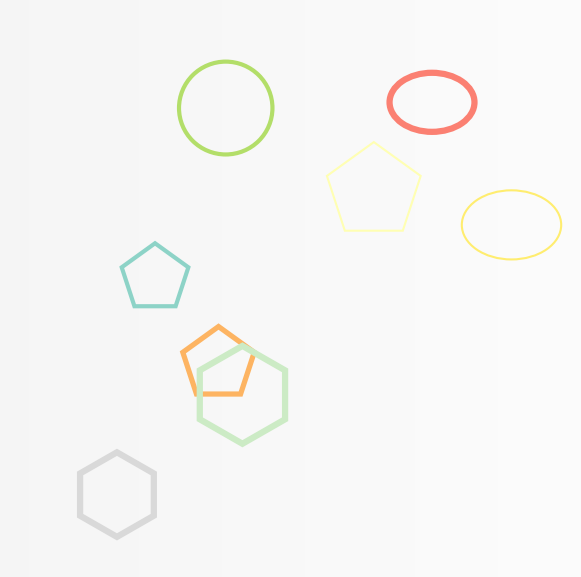[{"shape": "pentagon", "thickness": 2, "radius": 0.3, "center": [0.267, 0.518]}, {"shape": "pentagon", "thickness": 1, "radius": 0.42, "center": [0.643, 0.668]}, {"shape": "oval", "thickness": 3, "radius": 0.37, "center": [0.743, 0.822]}, {"shape": "pentagon", "thickness": 2.5, "radius": 0.32, "center": [0.376, 0.369]}, {"shape": "circle", "thickness": 2, "radius": 0.4, "center": [0.388, 0.812]}, {"shape": "hexagon", "thickness": 3, "radius": 0.37, "center": [0.201, 0.143]}, {"shape": "hexagon", "thickness": 3, "radius": 0.42, "center": [0.417, 0.315]}, {"shape": "oval", "thickness": 1, "radius": 0.43, "center": [0.88, 0.61]}]